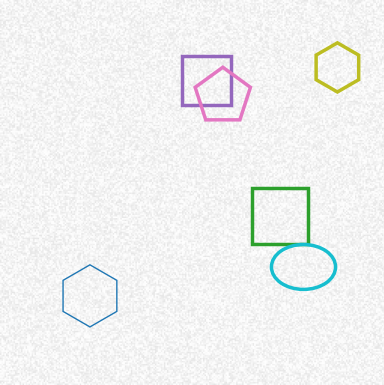[{"shape": "hexagon", "thickness": 1, "radius": 0.4, "center": [0.234, 0.231]}, {"shape": "square", "thickness": 2.5, "radius": 0.36, "center": [0.726, 0.439]}, {"shape": "square", "thickness": 2.5, "radius": 0.32, "center": [0.536, 0.791]}, {"shape": "pentagon", "thickness": 2.5, "radius": 0.38, "center": [0.579, 0.75]}, {"shape": "hexagon", "thickness": 2.5, "radius": 0.32, "center": [0.876, 0.825]}, {"shape": "oval", "thickness": 2.5, "radius": 0.42, "center": [0.788, 0.307]}]